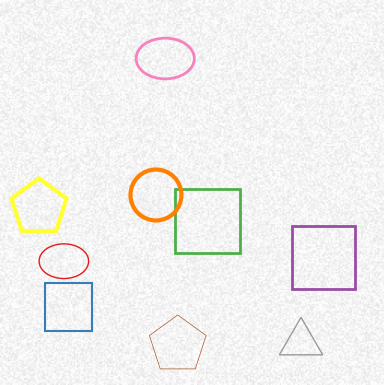[{"shape": "oval", "thickness": 1, "radius": 0.32, "center": [0.166, 0.322]}, {"shape": "square", "thickness": 1.5, "radius": 0.31, "center": [0.177, 0.203]}, {"shape": "square", "thickness": 2, "radius": 0.42, "center": [0.539, 0.427]}, {"shape": "square", "thickness": 2, "radius": 0.41, "center": [0.84, 0.331]}, {"shape": "circle", "thickness": 3, "radius": 0.33, "center": [0.405, 0.494]}, {"shape": "pentagon", "thickness": 3, "radius": 0.38, "center": [0.101, 0.461]}, {"shape": "pentagon", "thickness": 0.5, "radius": 0.39, "center": [0.462, 0.104]}, {"shape": "oval", "thickness": 2, "radius": 0.38, "center": [0.429, 0.848]}, {"shape": "triangle", "thickness": 1, "radius": 0.33, "center": [0.782, 0.111]}]